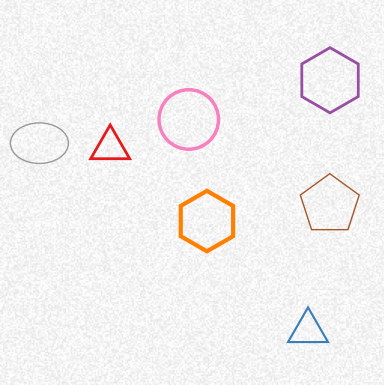[{"shape": "triangle", "thickness": 2, "radius": 0.29, "center": [0.286, 0.617]}, {"shape": "triangle", "thickness": 1.5, "radius": 0.3, "center": [0.8, 0.142]}, {"shape": "hexagon", "thickness": 2, "radius": 0.42, "center": [0.857, 0.792]}, {"shape": "hexagon", "thickness": 3, "radius": 0.39, "center": [0.538, 0.426]}, {"shape": "pentagon", "thickness": 1, "radius": 0.4, "center": [0.857, 0.468]}, {"shape": "circle", "thickness": 2.5, "radius": 0.39, "center": [0.49, 0.69]}, {"shape": "oval", "thickness": 1, "radius": 0.38, "center": [0.102, 0.628]}]